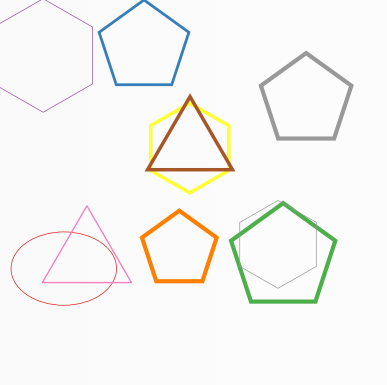[{"shape": "oval", "thickness": 0.5, "radius": 0.68, "center": [0.165, 0.302]}, {"shape": "pentagon", "thickness": 2, "radius": 0.61, "center": [0.372, 0.878]}, {"shape": "pentagon", "thickness": 3, "radius": 0.71, "center": [0.731, 0.331]}, {"shape": "hexagon", "thickness": 0.5, "radius": 0.74, "center": [0.111, 0.856]}, {"shape": "pentagon", "thickness": 3, "radius": 0.51, "center": [0.463, 0.351]}, {"shape": "hexagon", "thickness": 2.5, "radius": 0.58, "center": [0.49, 0.616]}, {"shape": "triangle", "thickness": 2.5, "radius": 0.63, "center": [0.49, 0.622]}, {"shape": "triangle", "thickness": 1, "radius": 0.66, "center": [0.224, 0.332]}, {"shape": "hexagon", "thickness": 0.5, "radius": 0.57, "center": [0.717, 0.365]}, {"shape": "pentagon", "thickness": 3, "radius": 0.61, "center": [0.79, 0.739]}]